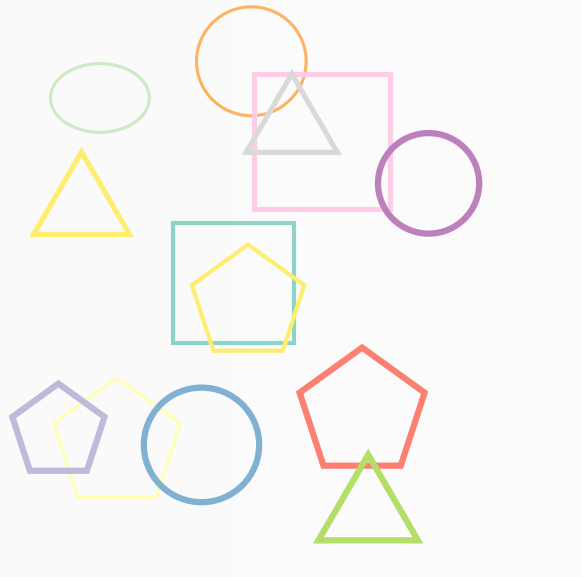[{"shape": "square", "thickness": 2, "radius": 0.52, "center": [0.402, 0.509]}, {"shape": "pentagon", "thickness": 1.5, "radius": 0.57, "center": [0.201, 0.231]}, {"shape": "pentagon", "thickness": 3, "radius": 0.42, "center": [0.1, 0.251]}, {"shape": "pentagon", "thickness": 3, "radius": 0.57, "center": [0.623, 0.284]}, {"shape": "circle", "thickness": 3, "radius": 0.5, "center": [0.347, 0.229]}, {"shape": "circle", "thickness": 1.5, "radius": 0.47, "center": [0.432, 0.893]}, {"shape": "triangle", "thickness": 3, "radius": 0.49, "center": [0.633, 0.113]}, {"shape": "square", "thickness": 2.5, "radius": 0.59, "center": [0.554, 0.754]}, {"shape": "triangle", "thickness": 2.5, "radius": 0.45, "center": [0.502, 0.781]}, {"shape": "circle", "thickness": 3, "radius": 0.44, "center": [0.737, 0.682]}, {"shape": "oval", "thickness": 1.5, "radius": 0.43, "center": [0.172, 0.829]}, {"shape": "pentagon", "thickness": 2, "radius": 0.51, "center": [0.427, 0.474]}, {"shape": "triangle", "thickness": 2.5, "radius": 0.48, "center": [0.14, 0.641]}]